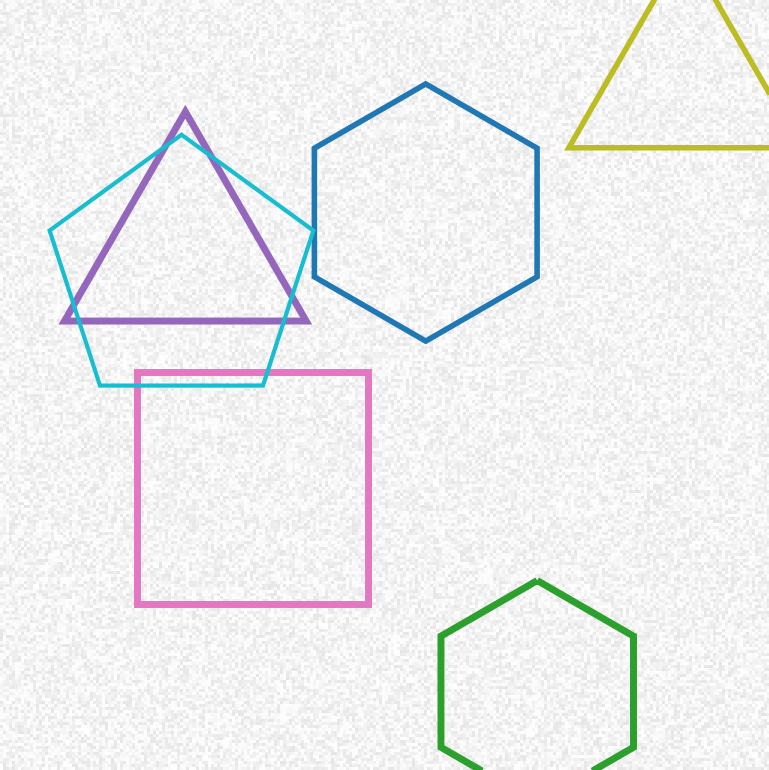[{"shape": "hexagon", "thickness": 2, "radius": 0.83, "center": [0.553, 0.724]}, {"shape": "hexagon", "thickness": 2.5, "radius": 0.72, "center": [0.698, 0.102]}, {"shape": "triangle", "thickness": 2.5, "radius": 0.91, "center": [0.241, 0.674]}, {"shape": "square", "thickness": 2.5, "radius": 0.75, "center": [0.328, 0.366]}, {"shape": "triangle", "thickness": 2, "radius": 0.87, "center": [0.889, 0.895]}, {"shape": "pentagon", "thickness": 1.5, "radius": 0.9, "center": [0.236, 0.645]}]